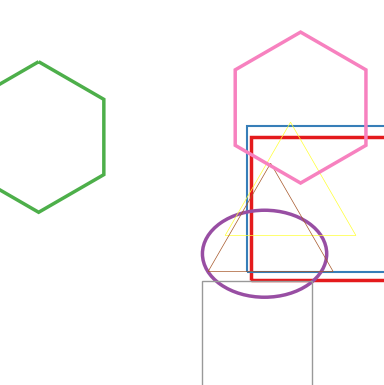[{"shape": "square", "thickness": 2.5, "radius": 0.93, "center": [0.839, 0.459]}, {"shape": "square", "thickness": 1.5, "radius": 0.95, "center": [0.83, 0.482]}, {"shape": "hexagon", "thickness": 2.5, "radius": 0.98, "center": [0.1, 0.644]}, {"shape": "oval", "thickness": 2.5, "radius": 0.81, "center": [0.687, 0.341]}, {"shape": "triangle", "thickness": 0.5, "radius": 0.98, "center": [0.755, 0.486]}, {"shape": "triangle", "thickness": 0.5, "radius": 0.94, "center": [0.703, 0.389]}, {"shape": "hexagon", "thickness": 2.5, "radius": 0.98, "center": [0.781, 0.721]}, {"shape": "square", "thickness": 1, "radius": 0.72, "center": [0.668, 0.127]}]